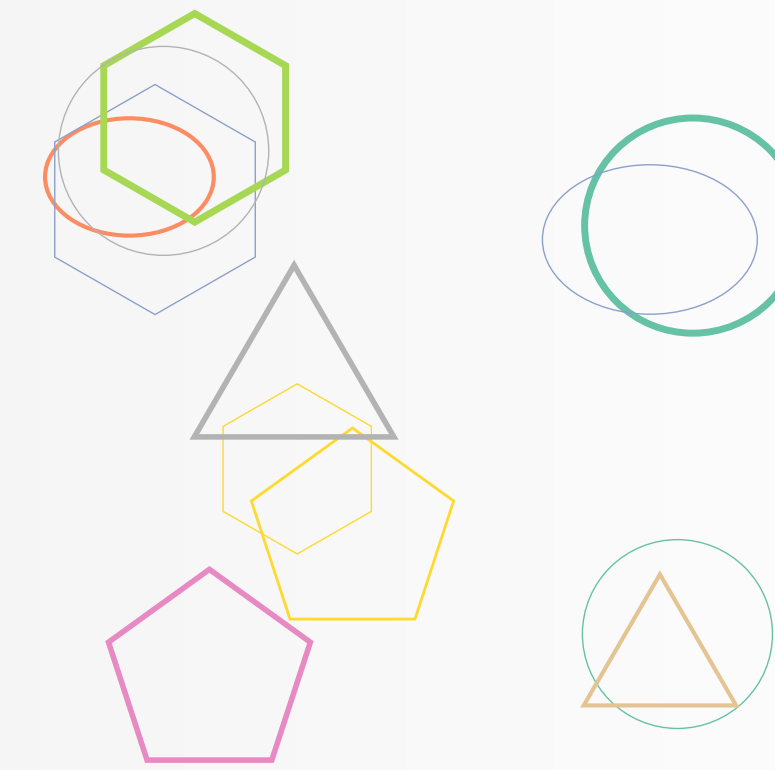[{"shape": "circle", "thickness": 2.5, "radius": 0.7, "center": [0.894, 0.707]}, {"shape": "circle", "thickness": 0.5, "radius": 0.61, "center": [0.874, 0.177]}, {"shape": "oval", "thickness": 1.5, "radius": 0.54, "center": [0.167, 0.77]}, {"shape": "hexagon", "thickness": 0.5, "radius": 0.75, "center": [0.2, 0.741]}, {"shape": "oval", "thickness": 0.5, "radius": 0.69, "center": [0.839, 0.689]}, {"shape": "pentagon", "thickness": 2, "radius": 0.68, "center": [0.27, 0.124]}, {"shape": "hexagon", "thickness": 2.5, "radius": 0.68, "center": [0.251, 0.847]}, {"shape": "pentagon", "thickness": 1, "radius": 0.69, "center": [0.455, 0.307]}, {"shape": "hexagon", "thickness": 0.5, "radius": 0.55, "center": [0.384, 0.391]}, {"shape": "triangle", "thickness": 1.5, "radius": 0.57, "center": [0.852, 0.141]}, {"shape": "triangle", "thickness": 2, "radius": 0.74, "center": [0.379, 0.507]}, {"shape": "circle", "thickness": 0.5, "radius": 0.68, "center": [0.211, 0.804]}]